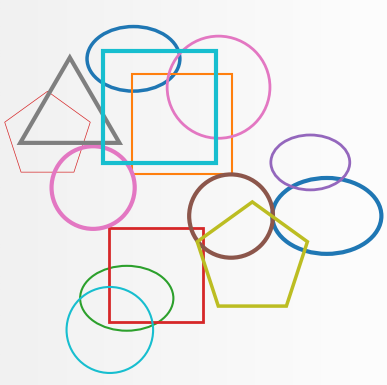[{"shape": "oval", "thickness": 3, "radius": 0.7, "center": [0.843, 0.439]}, {"shape": "oval", "thickness": 2.5, "radius": 0.6, "center": [0.344, 0.847]}, {"shape": "square", "thickness": 1.5, "radius": 0.65, "center": [0.469, 0.679]}, {"shape": "oval", "thickness": 1.5, "radius": 0.6, "center": [0.327, 0.225]}, {"shape": "pentagon", "thickness": 0.5, "radius": 0.58, "center": [0.123, 0.647]}, {"shape": "square", "thickness": 2, "radius": 0.61, "center": [0.403, 0.286]}, {"shape": "oval", "thickness": 2, "radius": 0.51, "center": [0.801, 0.578]}, {"shape": "circle", "thickness": 3, "radius": 0.54, "center": [0.596, 0.439]}, {"shape": "circle", "thickness": 3, "radius": 0.54, "center": [0.24, 0.513]}, {"shape": "circle", "thickness": 2, "radius": 0.66, "center": [0.564, 0.774]}, {"shape": "triangle", "thickness": 3, "radius": 0.74, "center": [0.18, 0.703]}, {"shape": "pentagon", "thickness": 2.5, "radius": 0.75, "center": [0.651, 0.326]}, {"shape": "circle", "thickness": 1.5, "radius": 0.56, "center": [0.283, 0.143]}, {"shape": "square", "thickness": 3, "radius": 0.73, "center": [0.411, 0.722]}]